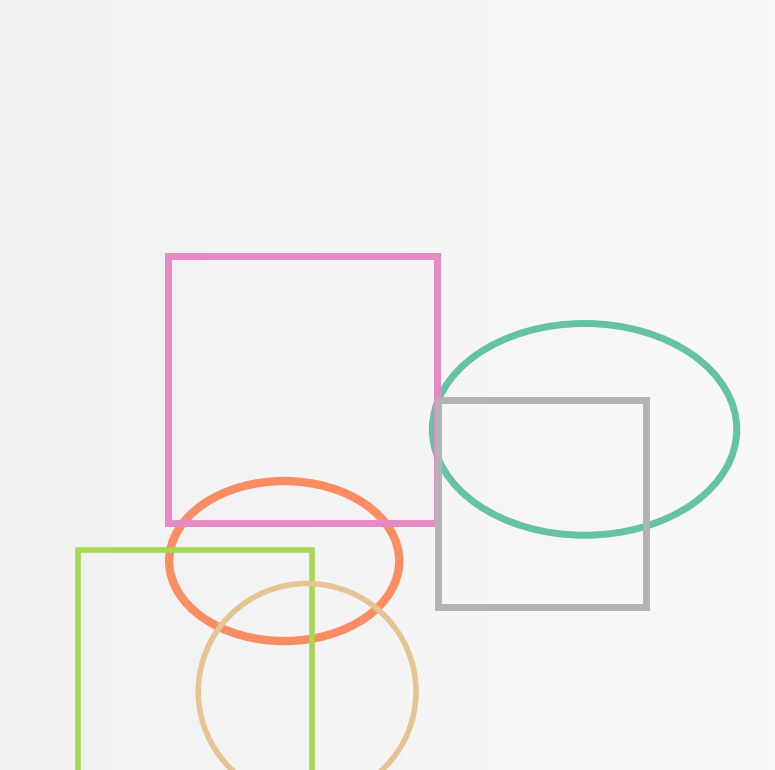[{"shape": "oval", "thickness": 2.5, "radius": 0.98, "center": [0.754, 0.442]}, {"shape": "oval", "thickness": 3, "radius": 0.74, "center": [0.367, 0.271]}, {"shape": "square", "thickness": 2.5, "radius": 0.87, "center": [0.39, 0.494]}, {"shape": "square", "thickness": 2, "radius": 0.76, "center": [0.252, 0.134]}, {"shape": "circle", "thickness": 2, "radius": 0.7, "center": [0.396, 0.102]}, {"shape": "square", "thickness": 2.5, "radius": 0.67, "center": [0.699, 0.346]}]